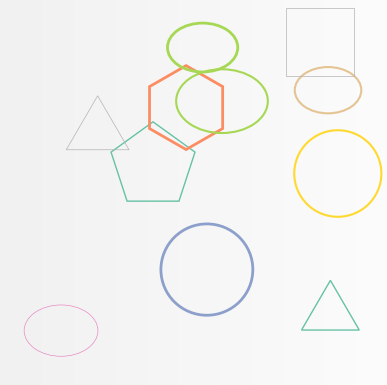[{"shape": "triangle", "thickness": 1, "radius": 0.43, "center": [0.853, 0.186]}, {"shape": "pentagon", "thickness": 1, "radius": 0.57, "center": [0.395, 0.57]}, {"shape": "hexagon", "thickness": 2, "radius": 0.54, "center": [0.48, 0.721]}, {"shape": "circle", "thickness": 2, "radius": 0.59, "center": [0.534, 0.3]}, {"shape": "oval", "thickness": 0.5, "radius": 0.48, "center": [0.158, 0.141]}, {"shape": "oval", "thickness": 1.5, "radius": 0.59, "center": [0.573, 0.737]}, {"shape": "oval", "thickness": 2, "radius": 0.45, "center": [0.523, 0.877]}, {"shape": "circle", "thickness": 1.5, "radius": 0.56, "center": [0.872, 0.549]}, {"shape": "oval", "thickness": 1.5, "radius": 0.43, "center": [0.847, 0.766]}, {"shape": "triangle", "thickness": 0.5, "radius": 0.47, "center": [0.252, 0.658]}, {"shape": "square", "thickness": 0.5, "radius": 0.44, "center": [0.825, 0.891]}]